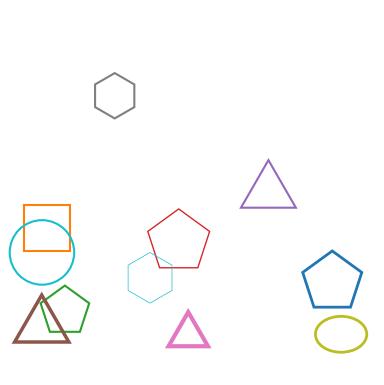[{"shape": "pentagon", "thickness": 2, "radius": 0.4, "center": [0.863, 0.267]}, {"shape": "square", "thickness": 1.5, "radius": 0.3, "center": [0.122, 0.407]}, {"shape": "pentagon", "thickness": 1.5, "radius": 0.33, "center": [0.169, 0.192]}, {"shape": "pentagon", "thickness": 1, "radius": 0.42, "center": [0.464, 0.373]}, {"shape": "triangle", "thickness": 1.5, "radius": 0.41, "center": [0.697, 0.502]}, {"shape": "triangle", "thickness": 2.5, "radius": 0.41, "center": [0.108, 0.152]}, {"shape": "triangle", "thickness": 3, "radius": 0.3, "center": [0.489, 0.13]}, {"shape": "hexagon", "thickness": 1.5, "radius": 0.29, "center": [0.298, 0.751]}, {"shape": "oval", "thickness": 2, "radius": 0.33, "center": [0.886, 0.132]}, {"shape": "hexagon", "thickness": 0.5, "radius": 0.33, "center": [0.39, 0.278]}, {"shape": "circle", "thickness": 1.5, "radius": 0.42, "center": [0.109, 0.344]}]